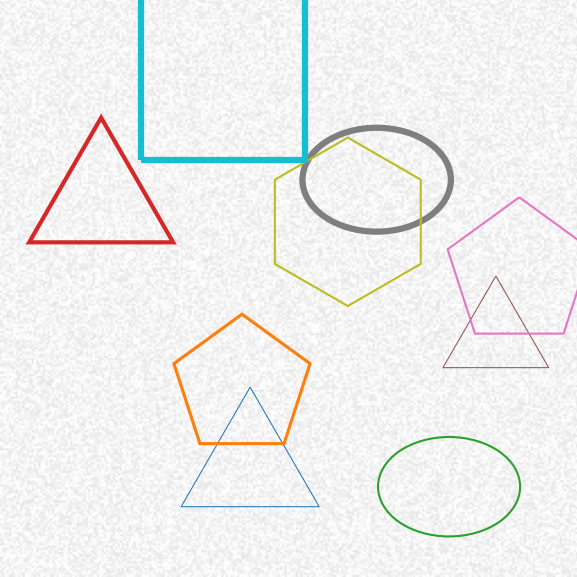[{"shape": "triangle", "thickness": 0.5, "radius": 0.69, "center": [0.433, 0.191]}, {"shape": "pentagon", "thickness": 1.5, "radius": 0.62, "center": [0.419, 0.331]}, {"shape": "oval", "thickness": 1, "radius": 0.61, "center": [0.778, 0.156]}, {"shape": "triangle", "thickness": 2, "radius": 0.72, "center": [0.175, 0.651]}, {"shape": "triangle", "thickness": 0.5, "radius": 0.53, "center": [0.859, 0.415]}, {"shape": "pentagon", "thickness": 1, "radius": 0.65, "center": [0.899, 0.527]}, {"shape": "oval", "thickness": 3, "radius": 0.64, "center": [0.652, 0.688]}, {"shape": "hexagon", "thickness": 1, "radius": 0.73, "center": [0.602, 0.615]}, {"shape": "square", "thickness": 3, "radius": 0.71, "center": [0.386, 0.864]}]